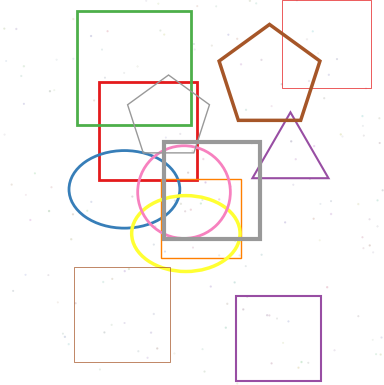[{"shape": "square", "thickness": 2, "radius": 0.64, "center": [0.384, 0.659]}, {"shape": "square", "thickness": 0.5, "radius": 0.58, "center": [0.848, 0.885]}, {"shape": "oval", "thickness": 2, "radius": 0.72, "center": [0.323, 0.508]}, {"shape": "square", "thickness": 2, "radius": 0.74, "center": [0.348, 0.824]}, {"shape": "triangle", "thickness": 1.5, "radius": 0.57, "center": [0.754, 0.594]}, {"shape": "square", "thickness": 1.5, "radius": 0.55, "center": [0.723, 0.122]}, {"shape": "square", "thickness": 1, "radius": 0.51, "center": [0.522, 0.432]}, {"shape": "oval", "thickness": 2.5, "radius": 0.7, "center": [0.483, 0.393]}, {"shape": "square", "thickness": 0.5, "radius": 0.62, "center": [0.317, 0.184]}, {"shape": "pentagon", "thickness": 2.5, "radius": 0.69, "center": [0.7, 0.799]}, {"shape": "circle", "thickness": 2, "radius": 0.6, "center": [0.478, 0.501]}, {"shape": "square", "thickness": 3, "radius": 0.63, "center": [0.55, 0.505]}, {"shape": "pentagon", "thickness": 1, "radius": 0.56, "center": [0.438, 0.693]}]